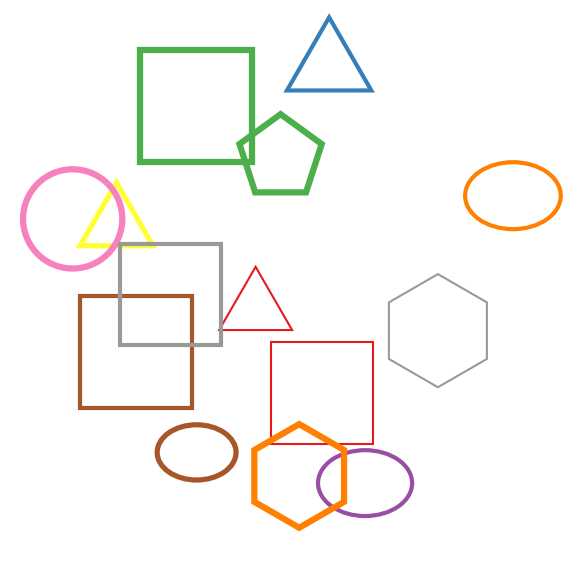[{"shape": "triangle", "thickness": 1, "radius": 0.37, "center": [0.443, 0.464]}, {"shape": "square", "thickness": 1, "radius": 0.44, "center": [0.558, 0.318]}, {"shape": "triangle", "thickness": 2, "radius": 0.42, "center": [0.57, 0.885]}, {"shape": "pentagon", "thickness": 3, "radius": 0.37, "center": [0.486, 0.727]}, {"shape": "square", "thickness": 3, "radius": 0.49, "center": [0.34, 0.816]}, {"shape": "oval", "thickness": 2, "radius": 0.41, "center": [0.632, 0.163]}, {"shape": "oval", "thickness": 2, "radius": 0.41, "center": [0.888, 0.66]}, {"shape": "hexagon", "thickness": 3, "radius": 0.45, "center": [0.518, 0.175]}, {"shape": "triangle", "thickness": 2.5, "radius": 0.36, "center": [0.202, 0.61]}, {"shape": "square", "thickness": 2, "radius": 0.49, "center": [0.235, 0.39]}, {"shape": "oval", "thickness": 2.5, "radius": 0.34, "center": [0.34, 0.216]}, {"shape": "circle", "thickness": 3, "radius": 0.43, "center": [0.126, 0.62]}, {"shape": "hexagon", "thickness": 1, "radius": 0.49, "center": [0.758, 0.427]}, {"shape": "square", "thickness": 2, "radius": 0.44, "center": [0.295, 0.489]}]